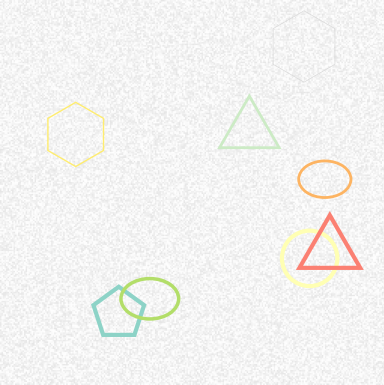[{"shape": "pentagon", "thickness": 3, "radius": 0.35, "center": [0.309, 0.186]}, {"shape": "circle", "thickness": 3, "radius": 0.36, "center": [0.804, 0.329]}, {"shape": "triangle", "thickness": 3, "radius": 0.46, "center": [0.857, 0.35]}, {"shape": "oval", "thickness": 2, "radius": 0.34, "center": [0.844, 0.534]}, {"shape": "oval", "thickness": 2.5, "radius": 0.37, "center": [0.389, 0.224]}, {"shape": "hexagon", "thickness": 0.5, "radius": 0.46, "center": [0.79, 0.879]}, {"shape": "triangle", "thickness": 2, "radius": 0.45, "center": [0.648, 0.661]}, {"shape": "hexagon", "thickness": 1, "radius": 0.42, "center": [0.197, 0.651]}]